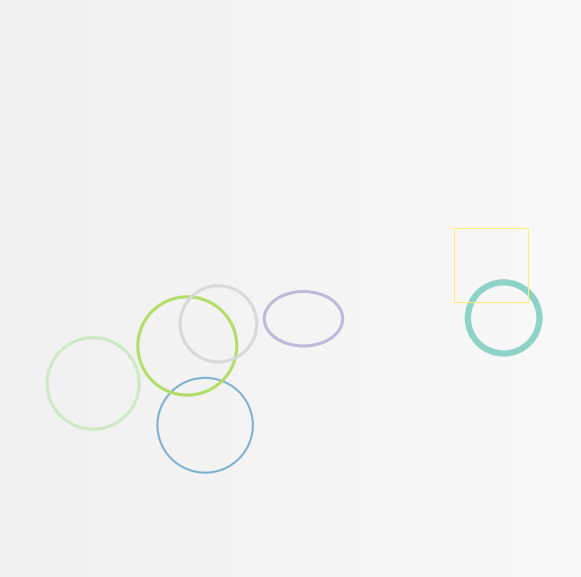[{"shape": "circle", "thickness": 3, "radius": 0.31, "center": [0.867, 0.449]}, {"shape": "oval", "thickness": 1.5, "radius": 0.34, "center": [0.522, 0.447]}, {"shape": "circle", "thickness": 1, "radius": 0.41, "center": [0.353, 0.263]}, {"shape": "circle", "thickness": 1.5, "radius": 0.43, "center": [0.322, 0.4]}, {"shape": "circle", "thickness": 1.5, "radius": 0.33, "center": [0.376, 0.438]}, {"shape": "circle", "thickness": 1.5, "radius": 0.4, "center": [0.16, 0.335]}, {"shape": "square", "thickness": 0.5, "radius": 0.32, "center": [0.845, 0.541]}]